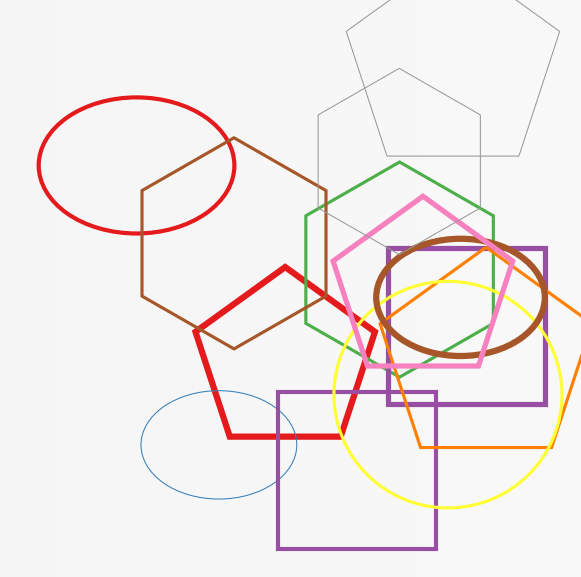[{"shape": "oval", "thickness": 2, "radius": 0.84, "center": [0.235, 0.713]}, {"shape": "pentagon", "thickness": 3, "radius": 0.81, "center": [0.491, 0.374]}, {"shape": "oval", "thickness": 0.5, "radius": 0.67, "center": [0.377, 0.229]}, {"shape": "hexagon", "thickness": 1.5, "radius": 0.93, "center": [0.687, 0.532]}, {"shape": "square", "thickness": 2, "radius": 0.68, "center": [0.613, 0.184]}, {"shape": "square", "thickness": 2.5, "radius": 0.68, "center": [0.802, 0.434]}, {"shape": "pentagon", "thickness": 1.5, "radius": 0.96, "center": [0.836, 0.379]}, {"shape": "circle", "thickness": 1.5, "radius": 0.98, "center": [0.771, 0.316]}, {"shape": "oval", "thickness": 3, "radius": 0.73, "center": [0.792, 0.484]}, {"shape": "hexagon", "thickness": 1.5, "radius": 0.91, "center": [0.403, 0.578]}, {"shape": "pentagon", "thickness": 2.5, "radius": 0.81, "center": [0.728, 0.497]}, {"shape": "hexagon", "thickness": 0.5, "radius": 0.81, "center": [0.687, 0.72]}, {"shape": "pentagon", "thickness": 0.5, "radius": 0.97, "center": [0.779, 0.885]}]